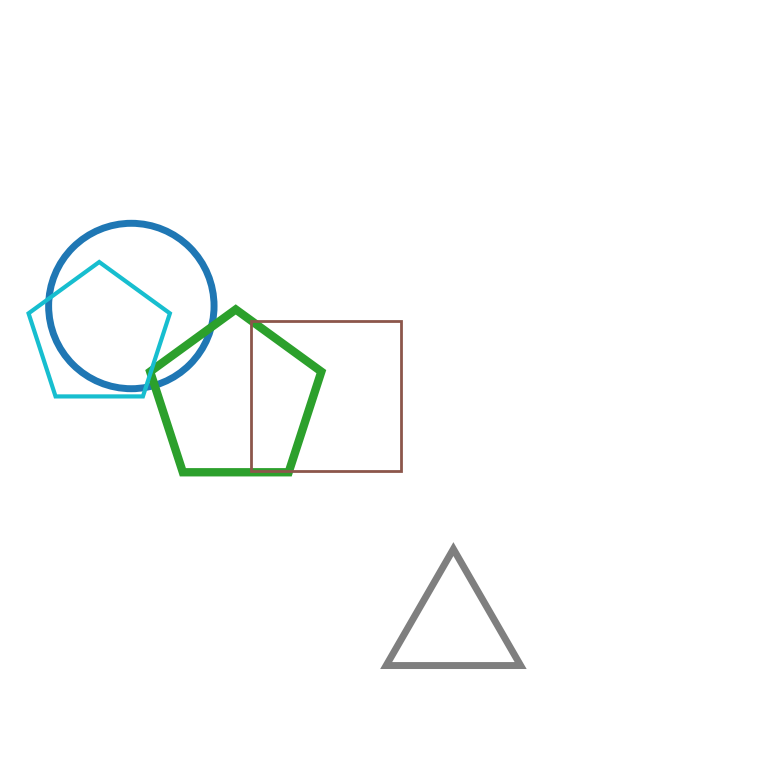[{"shape": "circle", "thickness": 2.5, "radius": 0.54, "center": [0.171, 0.603]}, {"shape": "pentagon", "thickness": 3, "radius": 0.58, "center": [0.306, 0.481]}, {"shape": "square", "thickness": 1, "radius": 0.49, "center": [0.423, 0.486]}, {"shape": "triangle", "thickness": 2.5, "radius": 0.5, "center": [0.589, 0.186]}, {"shape": "pentagon", "thickness": 1.5, "radius": 0.48, "center": [0.129, 0.563]}]